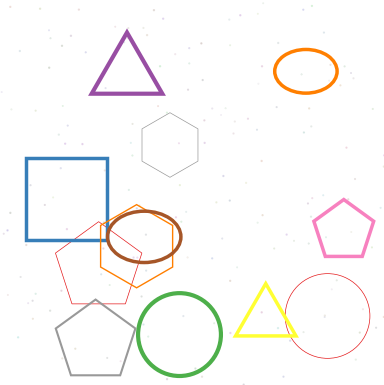[{"shape": "pentagon", "thickness": 0.5, "radius": 0.59, "center": [0.256, 0.306]}, {"shape": "circle", "thickness": 0.5, "radius": 0.55, "center": [0.851, 0.179]}, {"shape": "square", "thickness": 2.5, "radius": 0.53, "center": [0.173, 0.484]}, {"shape": "circle", "thickness": 3, "radius": 0.54, "center": [0.466, 0.131]}, {"shape": "triangle", "thickness": 3, "radius": 0.53, "center": [0.33, 0.81]}, {"shape": "hexagon", "thickness": 1, "radius": 0.54, "center": [0.355, 0.36]}, {"shape": "oval", "thickness": 2.5, "radius": 0.41, "center": [0.795, 0.815]}, {"shape": "triangle", "thickness": 2.5, "radius": 0.45, "center": [0.69, 0.173]}, {"shape": "oval", "thickness": 2.5, "radius": 0.48, "center": [0.375, 0.385]}, {"shape": "pentagon", "thickness": 2.5, "radius": 0.41, "center": [0.893, 0.4]}, {"shape": "pentagon", "thickness": 1.5, "radius": 0.54, "center": [0.248, 0.113]}, {"shape": "hexagon", "thickness": 0.5, "radius": 0.42, "center": [0.442, 0.623]}]